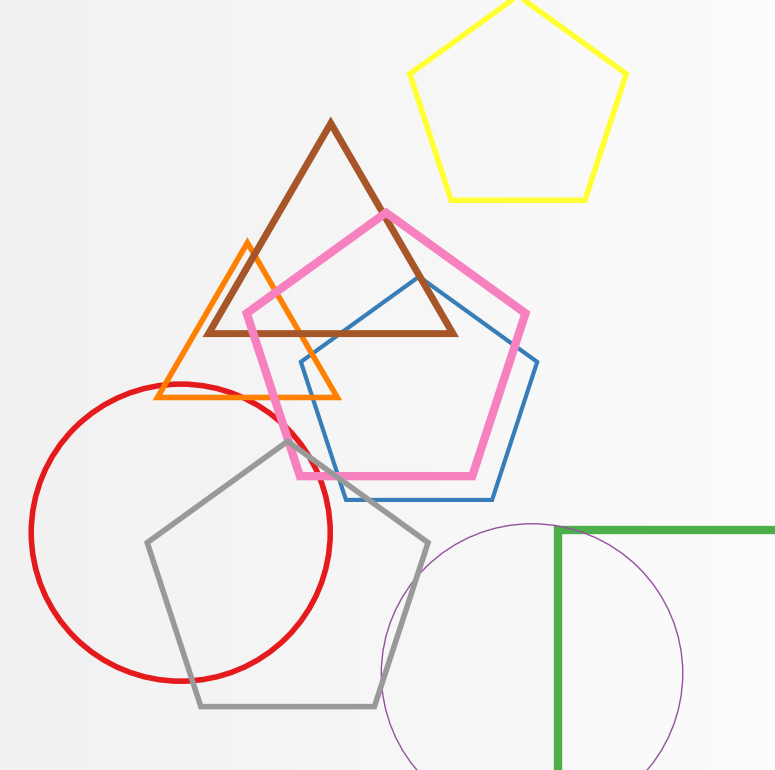[{"shape": "circle", "thickness": 2, "radius": 0.96, "center": [0.233, 0.308]}, {"shape": "pentagon", "thickness": 1.5, "radius": 0.8, "center": [0.541, 0.48]}, {"shape": "square", "thickness": 3, "radius": 0.85, "center": [0.891, 0.142]}, {"shape": "circle", "thickness": 0.5, "radius": 0.97, "center": [0.686, 0.125]}, {"shape": "triangle", "thickness": 2, "radius": 0.67, "center": [0.319, 0.551]}, {"shape": "pentagon", "thickness": 2, "radius": 0.73, "center": [0.668, 0.859]}, {"shape": "triangle", "thickness": 2.5, "radius": 0.91, "center": [0.427, 0.658]}, {"shape": "pentagon", "thickness": 3, "radius": 0.95, "center": [0.498, 0.535]}, {"shape": "pentagon", "thickness": 2, "radius": 0.95, "center": [0.371, 0.236]}]